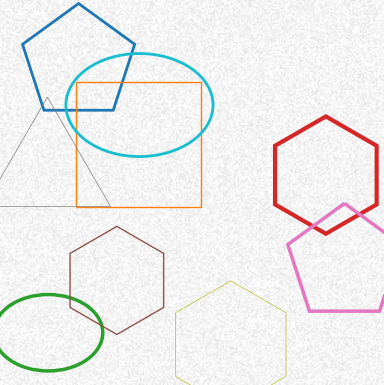[{"shape": "pentagon", "thickness": 2, "radius": 0.77, "center": [0.204, 0.838]}, {"shape": "square", "thickness": 1, "radius": 0.81, "center": [0.359, 0.624]}, {"shape": "oval", "thickness": 2.5, "radius": 0.71, "center": [0.125, 0.136]}, {"shape": "hexagon", "thickness": 3, "radius": 0.76, "center": [0.846, 0.545]}, {"shape": "hexagon", "thickness": 1, "radius": 0.7, "center": [0.304, 0.272]}, {"shape": "pentagon", "thickness": 2.5, "radius": 0.77, "center": [0.895, 0.317]}, {"shape": "triangle", "thickness": 0.5, "radius": 0.95, "center": [0.123, 0.558]}, {"shape": "hexagon", "thickness": 0.5, "radius": 0.83, "center": [0.599, 0.105]}, {"shape": "oval", "thickness": 2, "radius": 0.96, "center": [0.362, 0.727]}]